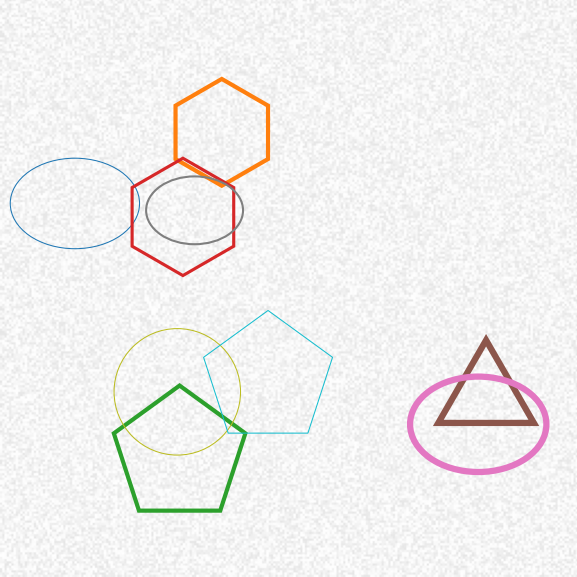[{"shape": "oval", "thickness": 0.5, "radius": 0.56, "center": [0.13, 0.647]}, {"shape": "hexagon", "thickness": 2, "radius": 0.46, "center": [0.384, 0.77]}, {"shape": "pentagon", "thickness": 2, "radius": 0.6, "center": [0.311, 0.212]}, {"shape": "hexagon", "thickness": 1.5, "radius": 0.51, "center": [0.317, 0.624]}, {"shape": "triangle", "thickness": 3, "radius": 0.48, "center": [0.842, 0.315]}, {"shape": "oval", "thickness": 3, "radius": 0.59, "center": [0.828, 0.264]}, {"shape": "oval", "thickness": 1, "radius": 0.42, "center": [0.337, 0.635]}, {"shape": "circle", "thickness": 0.5, "radius": 0.55, "center": [0.307, 0.321]}, {"shape": "pentagon", "thickness": 0.5, "radius": 0.59, "center": [0.464, 0.344]}]